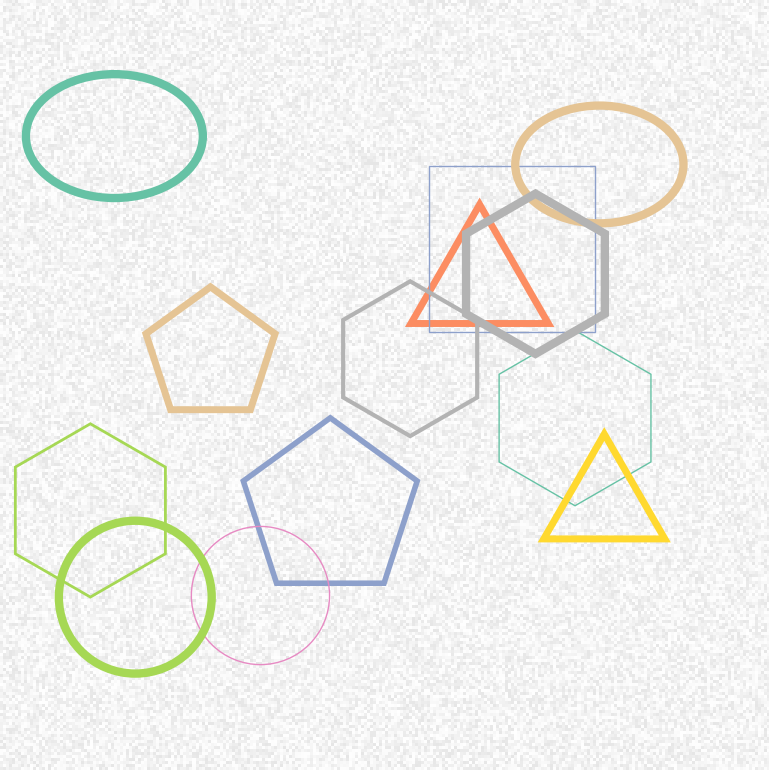[{"shape": "oval", "thickness": 3, "radius": 0.57, "center": [0.149, 0.823]}, {"shape": "hexagon", "thickness": 0.5, "radius": 0.57, "center": [0.747, 0.457]}, {"shape": "triangle", "thickness": 2.5, "radius": 0.52, "center": [0.623, 0.631]}, {"shape": "square", "thickness": 0.5, "radius": 0.54, "center": [0.665, 0.677]}, {"shape": "pentagon", "thickness": 2, "radius": 0.59, "center": [0.429, 0.339]}, {"shape": "circle", "thickness": 0.5, "radius": 0.45, "center": [0.338, 0.227]}, {"shape": "hexagon", "thickness": 1, "radius": 0.56, "center": [0.117, 0.337]}, {"shape": "circle", "thickness": 3, "radius": 0.5, "center": [0.176, 0.224]}, {"shape": "triangle", "thickness": 2.5, "radius": 0.45, "center": [0.785, 0.346]}, {"shape": "pentagon", "thickness": 2.5, "radius": 0.44, "center": [0.273, 0.539]}, {"shape": "oval", "thickness": 3, "radius": 0.55, "center": [0.778, 0.786]}, {"shape": "hexagon", "thickness": 3, "radius": 0.52, "center": [0.695, 0.644]}, {"shape": "hexagon", "thickness": 1.5, "radius": 0.5, "center": [0.533, 0.534]}]